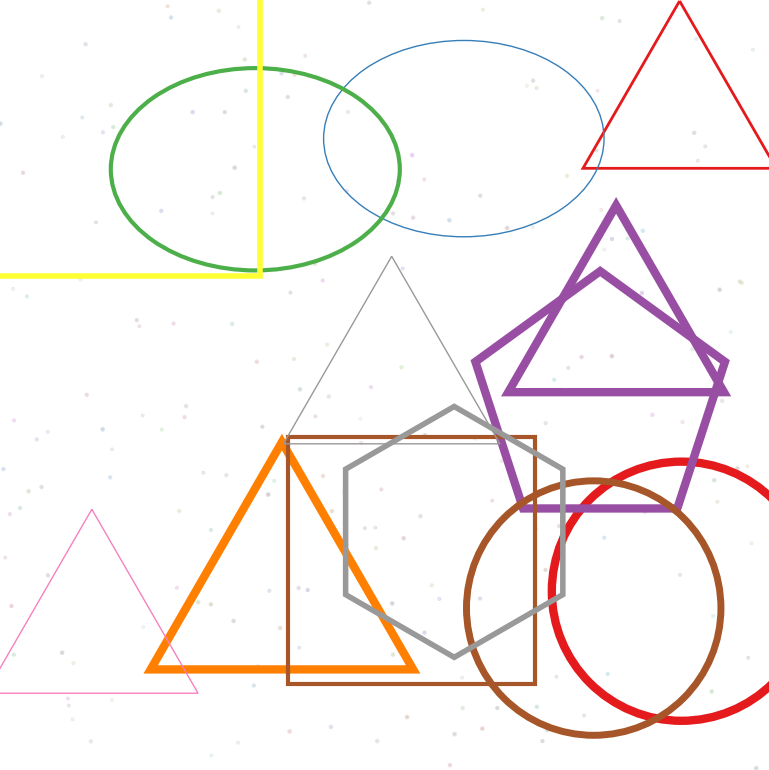[{"shape": "circle", "thickness": 3, "radius": 0.84, "center": [0.885, 0.232]}, {"shape": "triangle", "thickness": 1, "radius": 0.72, "center": [0.883, 0.854]}, {"shape": "oval", "thickness": 0.5, "radius": 0.91, "center": [0.602, 0.82]}, {"shape": "oval", "thickness": 1.5, "radius": 0.94, "center": [0.332, 0.78]}, {"shape": "pentagon", "thickness": 3, "radius": 0.85, "center": [0.779, 0.477]}, {"shape": "triangle", "thickness": 3, "radius": 0.81, "center": [0.8, 0.572]}, {"shape": "triangle", "thickness": 3, "radius": 0.98, "center": [0.366, 0.229]}, {"shape": "square", "thickness": 2, "radius": 0.95, "center": [0.147, 0.833]}, {"shape": "square", "thickness": 1.5, "radius": 0.8, "center": [0.535, 0.272]}, {"shape": "circle", "thickness": 2.5, "radius": 0.83, "center": [0.771, 0.21]}, {"shape": "triangle", "thickness": 0.5, "radius": 0.8, "center": [0.119, 0.179]}, {"shape": "triangle", "thickness": 0.5, "radius": 0.81, "center": [0.509, 0.505]}, {"shape": "hexagon", "thickness": 2, "radius": 0.81, "center": [0.59, 0.309]}]